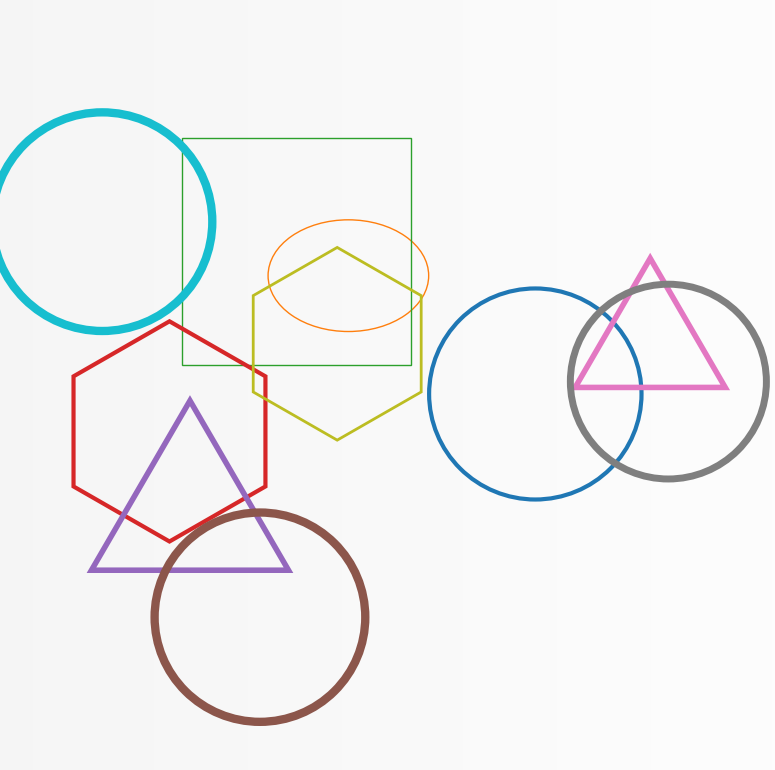[{"shape": "circle", "thickness": 1.5, "radius": 0.69, "center": [0.691, 0.488]}, {"shape": "oval", "thickness": 0.5, "radius": 0.52, "center": [0.45, 0.642]}, {"shape": "square", "thickness": 0.5, "radius": 0.74, "center": [0.383, 0.674]}, {"shape": "hexagon", "thickness": 1.5, "radius": 0.71, "center": [0.219, 0.44]}, {"shape": "triangle", "thickness": 2, "radius": 0.73, "center": [0.245, 0.333]}, {"shape": "circle", "thickness": 3, "radius": 0.68, "center": [0.335, 0.198]}, {"shape": "triangle", "thickness": 2, "radius": 0.56, "center": [0.839, 0.553]}, {"shape": "circle", "thickness": 2.5, "radius": 0.63, "center": [0.862, 0.504]}, {"shape": "hexagon", "thickness": 1, "radius": 0.63, "center": [0.435, 0.554]}, {"shape": "circle", "thickness": 3, "radius": 0.71, "center": [0.132, 0.712]}]